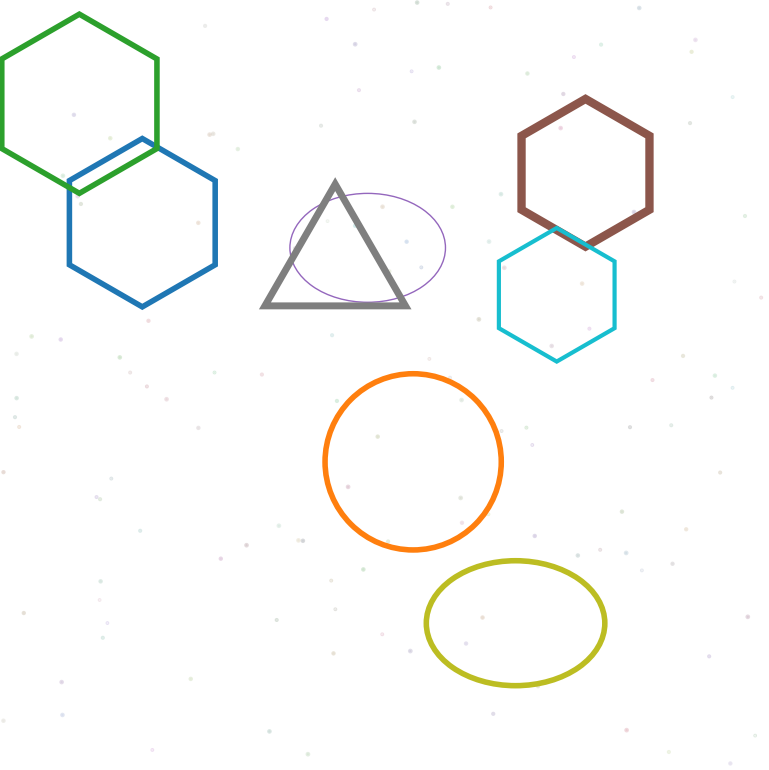[{"shape": "hexagon", "thickness": 2, "radius": 0.55, "center": [0.185, 0.711]}, {"shape": "circle", "thickness": 2, "radius": 0.57, "center": [0.537, 0.4]}, {"shape": "hexagon", "thickness": 2, "radius": 0.58, "center": [0.103, 0.865]}, {"shape": "oval", "thickness": 0.5, "radius": 0.51, "center": [0.478, 0.678]}, {"shape": "hexagon", "thickness": 3, "radius": 0.48, "center": [0.76, 0.776]}, {"shape": "triangle", "thickness": 2.5, "radius": 0.53, "center": [0.435, 0.655]}, {"shape": "oval", "thickness": 2, "radius": 0.58, "center": [0.67, 0.191]}, {"shape": "hexagon", "thickness": 1.5, "radius": 0.43, "center": [0.723, 0.617]}]